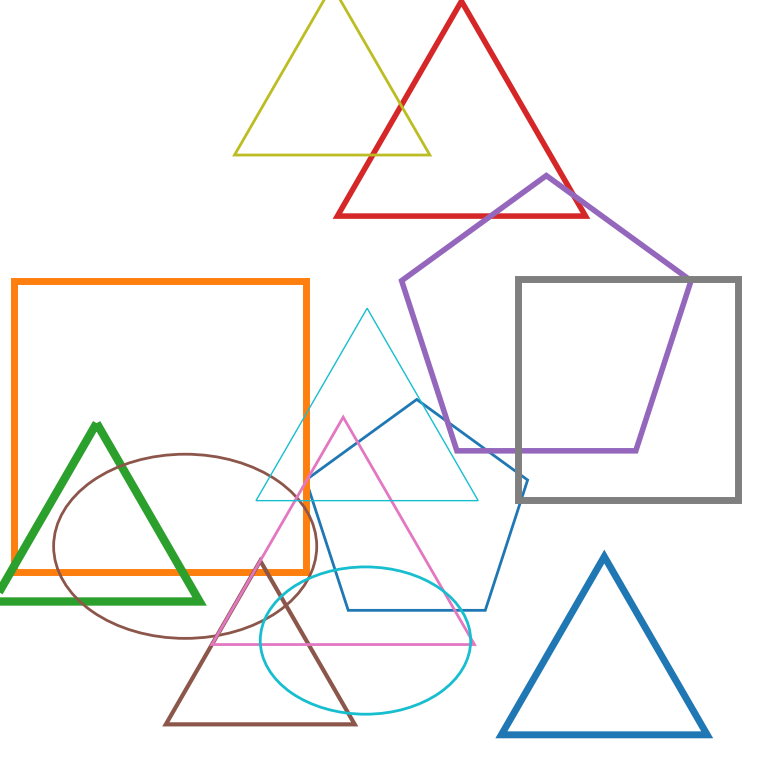[{"shape": "pentagon", "thickness": 1, "radius": 0.76, "center": [0.541, 0.33]}, {"shape": "triangle", "thickness": 2.5, "radius": 0.77, "center": [0.785, 0.123]}, {"shape": "square", "thickness": 2.5, "radius": 0.95, "center": [0.208, 0.446]}, {"shape": "triangle", "thickness": 3, "radius": 0.77, "center": [0.125, 0.296]}, {"shape": "triangle", "thickness": 2, "radius": 0.93, "center": [0.599, 0.812]}, {"shape": "pentagon", "thickness": 2, "radius": 0.99, "center": [0.71, 0.574]}, {"shape": "oval", "thickness": 1, "radius": 0.85, "center": [0.24, 0.291]}, {"shape": "triangle", "thickness": 1.5, "radius": 0.71, "center": [0.338, 0.13]}, {"shape": "triangle", "thickness": 1, "radius": 0.98, "center": [0.446, 0.261]}, {"shape": "square", "thickness": 2.5, "radius": 0.72, "center": [0.815, 0.494]}, {"shape": "triangle", "thickness": 1, "radius": 0.73, "center": [0.431, 0.872]}, {"shape": "oval", "thickness": 1, "radius": 0.68, "center": [0.475, 0.168]}, {"shape": "triangle", "thickness": 0.5, "radius": 0.83, "center": [0.477, 0.433]}]